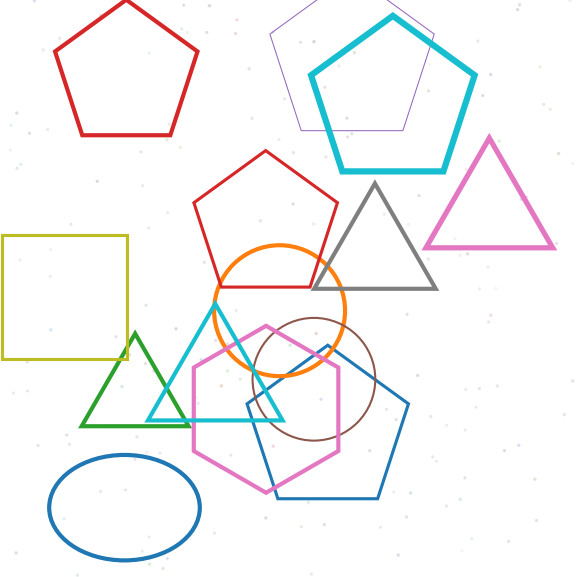[{"shape": "pentagon", "thickness": 1.5, "radius": 0.73, "center": [0.568, 0.254]}, {"shape": "oval", "thickness": 2, "radius": 0.65, "center": [0.216, 0.12]}, {"shape": "circle", "thickness": 2, "radius": 0.57, "center": [0.484, 0.461]}, {"shape": "triangle", "thickness": 2, "radius": 0.53, "center": [0.234, 0.315]}, {"shape": "pentagon", "thickness": 2, "radius": 0.65, "center": [0.219, 0.87]}, {"shape": "pentagon", "thickness": 1.5, "radius": 0.65, "center": [0.46, 0.608]}, {"shape": "pentagon", "thickness": 0.5, "radius": 0.75, "center": [0.61, 0.894]}, {"shape": "circle", "thickness": 1, "radius": 0.53, "center": [0.544, 0.342]}, {"shape": "hexagon", "thickness": 2, "radius": 0.72, "center": [0.461, 0.29]}, {"shape": "triangle", "thickness": 2.5, "radius": 0.63, "center": [0.847, 0.633]}, {"shape": "triangle", "thickness": 2, "radius": 0.61, "center": [0.649, 0.56]}, {"shape": "square", "thickness": 1.5, "radius": 0.54, "center": [0.112, 0.485]}, {"shape": "pentagon", "thickness": 3, "radius": 0.74, "center": [0.68, 0.823]}, {"shape": "triangle", "thickness": 2, "radius": 0.67, "center": [0.373, 0.338]}]